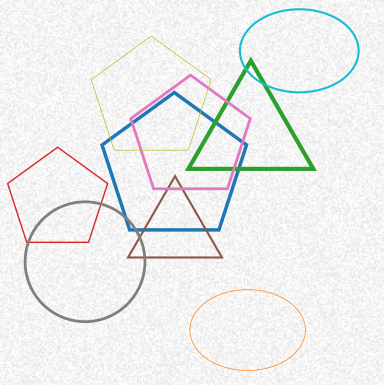[{"shape": "pentagon", "thickness": 2.5, "radius": 0.99, "center": [0.453, 0.562]}, {"shape": "oval", "thickness": 0.5, "radius": 0.75, "center": [0.643, 0.143]}, {"shape": "triangle", "thickness": 3, "radius": 0.94, "center": [0.652, 0.655]}, {"shape": "pentagon", "thickness": 1, "radius": 0.68, "center": [0.15, 0.481]}, {"shape": "triangle", "thickness": 1.5, "radius": 0.7, "center": [0.455, 0.402]}, {"shape": "pentagon", "thickness": 2, "radius": 0.82, "center": [0.495, 0.642]}, {"shape": "circle", "thickness": 2, "radius": 0.78, "center": [0.221, 0.32]}, {"shape": "pentagon", "thickness": 0.5, "radius": 0.82, "center": [0.393, 0.742]}, {"shape": "oval", "thickness": 1.5, "radius": 0.77, "center": [0.777, 0.868]}]